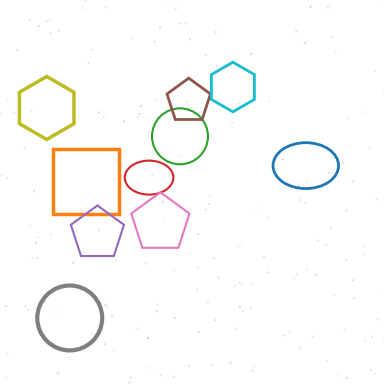[{"shape": "oval", "thickness": 2, "radius": 0.43, "center": [0.794, 0.57]}, {"shape": "square", "thickness": 2.5, "radius": 0.43, "center": [0.224, 0.529]}, {"shape": "circle", "thickness": 1.5, "radius": 0.36, "center": [0.467, 0.646]}, {"shape": "oval", "thickness": 1.5, "radius": 0.32, "center": [0.387, 0.539]}, {"shape": "pentagon", "thickness": 1.5, "radius": 0.36, "center": [0.253, 0.394]}, {"shape": "pentagon", "thickness": 2, "radius": 0.3, "center": [0.49, 0.738]}, {"shape": "pentagon", "thickness": 1.5, "radius": 0.4, "center": [0.417, 0.421]}, {"shape": "circle", "thickness": 3, "radius": 0.42, "center": [0.181, 0.174]}, {"shape": "hexagon", "thickness": 2.5, "radius": 0.41, "center": [0.121, 0.72]}, {"shape": "hexagon", "thickness": 2, "radius": 0.32, "center": [0.605, 0.774]}]